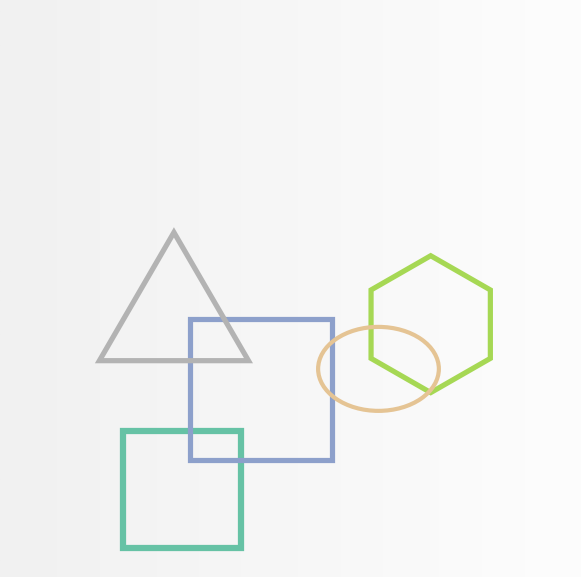[{"shape": "square", "thickness": 3, "radius": 0.51, "center": [0.313, 0.151]}, {"shape": "square", "thickness": 2.5, "radius": 0.61, "center": [0.449, 0.325]}, {"shape": "hexagon", "thickness": 2.5, "radius": 0.59, "center": [0.741, 0.438]}, {"shape": "oval", "thickness": 2, "radius": 0.52, "center": [0.651, 0.36]}, {"shape": "triangle", "thickness": 2.5, "radius": 0.74, "center": [0.299, 0.449]}]